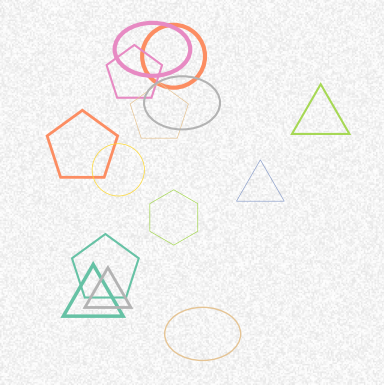[{"shape": "pentagon", "thickness": 1.5, "radius": 0.46, "center": [0.274, 0.301]}, {"shape": "triangle", "thickness": 2.5, "radius": 0.45, "center": [0.242, 0.224]}, {"shape": "pentagon", "thickness": 2, "radius": 0.48, "center": [0.214, 0.617]}, {"shape": "circle", "thickness": 3, "radius": 0.41, "center": [0.451, 0.854]}, {"shape": "triangle", "thickness": 0.5, "radius": 0.36, "center": [0.676, 0.513]}, {"shape": "pentagon", "thickness": 1.5, "radius": 0.38, "center": [0.349, 0.807]}, {"shape": "oval", "thickness": 3, "radius": 0.49, "center": [0.396, 0.872]}, {"shape": "triangle", "thickness": 1.5, "radius": 0.43, "center": [0.833, 0.695]}, {"shape": "hexagon", "thickness": 0.5, "radius": 0.36, "center": [0.451, 0.435]}, {"shape": "circle", "thickness": 0.5, "radius": 0.34, "center": [0.307, 0.559]}, {"shape": "oval", "thickness": 1, "radius": 0.49, "center": [0.526, 0.133]}, {"shape": "pentagon", "thickness": 0.5, "radius": 0.4, "center": [0.414, 0.705]}, {"shape": "triangle", "thickness": 2, "radius": 0.34, "center": [0.28, 0.236]}, {"shape": "oval", "thickness": 1.5, "radius": 0.49, "center": [0.473, 0.733]}]